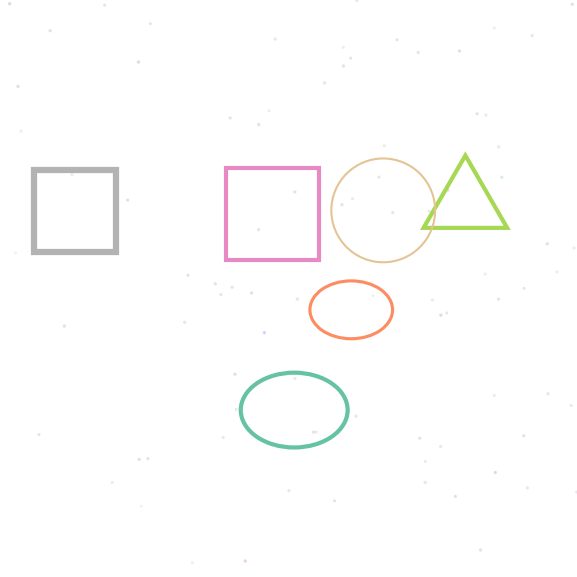[{"shape": "oval", "thickness": 2, "radius": 0.46, "center": [0.509, 0.289]}, {"shape": "oval", "thickness": 1.5, "radius": 0.36, "center": [0.608, 0.463]}, {"shape": "square", "thickness": 2, "radius": 0.4, "center": [0.472, 0.629]}, {"shape": "triangle", "thickness": 2, "radius": 0.42, "center": [0.806, 0.646]}, {"shape": "circle", "thickness": 1, "radius": 0.45, "center": [0.664, 0.635]}, {"shape": "square", "thickness": 3, "radius": 0.35, "center": [0.131, 0.634]}]